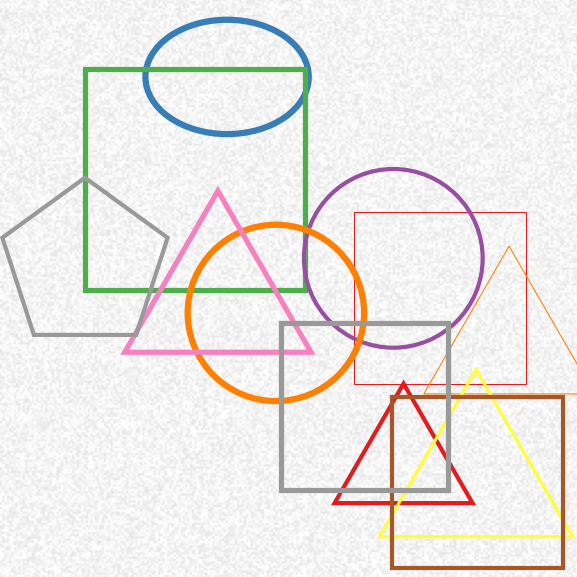[{"shape": "square", "thickness": 0.5, "radius": 0.74, "center": [0.762, 0.482]}, {"shape": "triangle", "thickness": 2, "radius": 0.69, "center": [0.699, 0.197]}, {"shape": "oval", "thickness": 3, "radius": 0.71, "center": [0.393, 0.866]}, {"shape": "square", "thickness": 2.5, "radius": 0.95, "center": [0.338, 0.689]}, {"shape": "circle", "thickness": 2, "radius": 0.77, "center": [0.681, 0.552]}, {"shape": "circle", "thickness": 3, "radius": 0.76, "center": [0.478, 0.457]}, {"shape": "triangle", "thickness": 0.5, "radius": 0.85, "center": [0.882, 0.402]}, {"shape": "triangle", "thickness": 1.5, "radius": 0.97, "center": [0.824, 0.166]}, {"shape": "square", "thickness": 2, "radius": 0.74, "center": [0.827, 0.164]}, {"shape": "triangle", "thickness": 2.5, "radius": 0.93, "center": [0.377, 0.482]}, {"shape": "pentagon", "thickness": 2, "radius": 0.75, "center": [0.147, 0.541]}, {"shape": "square", "thickness": 2.5, "radius": 0.72, "center": [0.631, 0.296]}]